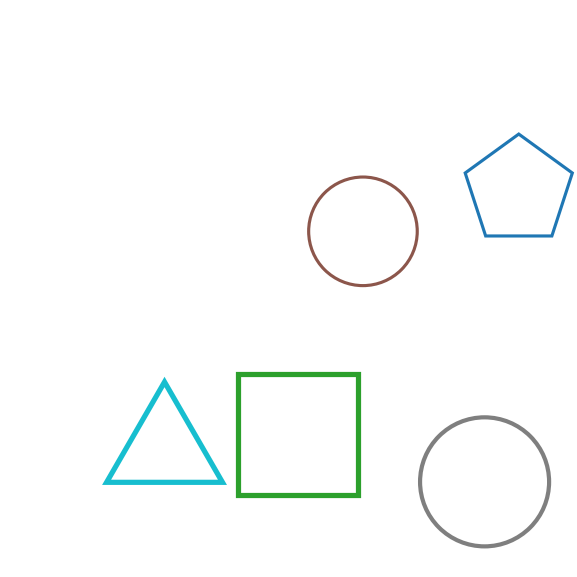[{"shape": "pentagon", "thickness": 1.5, "radius": 0.49, "center": [0.898, 0.669]}, {"shape": "square", "thickness": 2.5, "radius": 0.52, "center": [0.516, 0.246]}, {"shape": "circle", "thickness": 1.5, "radius": 0.47, "center": [0.628, 0.599]}, {"shape": "circle", "thickness": 2, "radius": 0.56, "center": [0.839, 0.165]}, {"shape": "triangle", "thickness": 2.5, "radius": 0.58, "center": [0.285, 0.222]}]